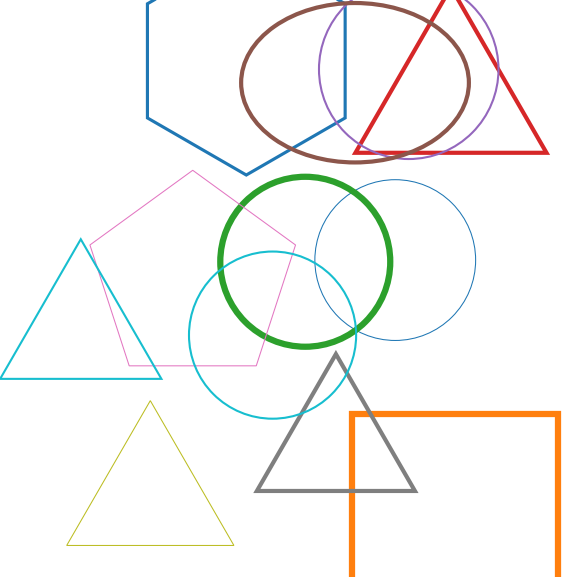[{"shape": "hexagon", "thickness": 1.5, "radius": 0.99, "center": [0.426, 0.894]}, {"shape": "circle", "thickness": 0.5, "radius": 0.7, "center": [0.684, 0.549]}, {"shape": "square", "thickness": 3, "radius": 0.89, "center": [0.788, 0.105]}, {"shape": "circle", "thickness": 3, "radius": 0.74, "center": [0.529, 0.546]}, {"shape": "triangle", "thickness": 2, "radius": 0.96, "center": [0.781, 0.83]}, {"shape": "circle", "thickness": 1, "radius": 0.78, "center": [0.708, 0.879]}, {"shape": "oval", "thickness": 2, "radius": 0.99, "center": [0.615, 0.856]}, {"shape": "pentagon", "thickness": 0.5, "radius": 0.94, "center": [0.334, 0.517]}, {"shape": "triangle", "thickness": 2, "radius": 0.79, "center": [0.582, 0.228]}, {"shape": "triangle", "thickness": 0.5, "radius": 0.84, "center": [0.26, 0.138]}, {"shape": "circle", "thickness": 1, "radius": 0.72, "center": [0.472, 0.419]}, {"shape": "triangle", "thickness": 1, "radius": 0.81, "center": [0.14, 0.424]}]